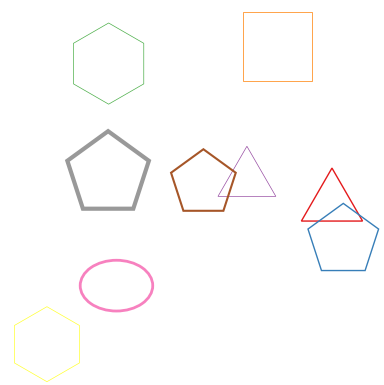[{"shape": "triangle", "thickness": 1, "radius": 0.46, "center": [0.862, 0.472]}, {"shape": "pentagon", "thickness": 1, "radius": 0.48, "center": [0.892, 0.375]}, {"shape": "hexagon", "thickness": 0.5, "radius": 0.53, "center": [0.282, 0.835]}, {"shape": "triangle", "thickness": 0.5, "radius": 0.43, "center": [0.641, 0.533]}, {"shape": "square", "thickness": 0.5, "radius": 0.45, "center": [0.721, 0.879]}, {"shape": "hexagon", "thickness": 0.5, "radius": 0.49, "center": [0.122, 0.106]}, {"shape": "pentagon", "thickness": 1.5, "radius": 0.44, "center": [0.528, 0.524]}, {"shape": "oval", "thickness": 2, "radius": 0.47, "center": [0.303, 0.258]}, {"shape": "pentagon", "thickness": 3, "radius": 0.56, "center": [0.281, 0.548]}]